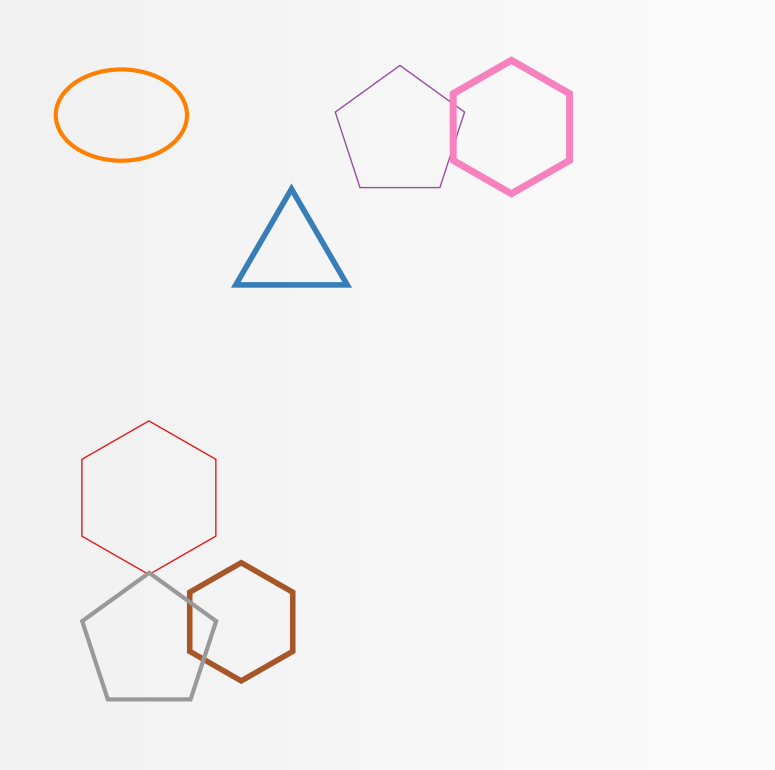[{"shape": "hexagon", "thickness": 0.5, "radius": 0.5, "center": [0.192, 0.354]}, {"shape": "triangle", "thickness": 2, "radius": 0.42, "center": [0.376, 0.672]}, {"shape": "pentagon", "thickness": 0.5, "radius": 0.44, "center": [0.516, 0.827]}, {"shape": "oval", "thickness": 1.5, "radius": 0.42, "center": [0.157, 0.851]}, {"shape": "hexagon", "thickness": 2, "radius": 0.38, "center": [0.311, 0.192]}, {"shape": "hexagon", "thickness": 2.5, "radius": 0.43, "center": [0.66, 0.835]}, {"shape": "pentagon", "thickness": 1.5, "radius": 0.45, "center": [0.192, 0.165]}]